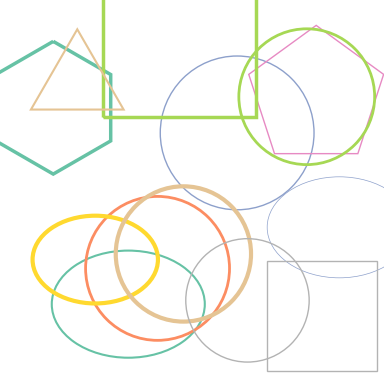[{"shape": "hexagon", "thickness": 2.5, "radius": 0.86, "center": [0.138, 0.72]}, {"shape": "oval", "thickness": 1.5, "radius": 0.99, "center": [0.333, 0.21]}, {"shape": "circle", "thickness": 2, "radius": 0.93, "center": [0.409, 0.303]}, {"shape": "oval", "thickness": 0.5, "radius": 0.94, "center": [0.881, 0.41]}, {"shape": "circle", "thickness": 1, "radius": 1.0, "center": [0.616, 0.655]}, {"shape": "pentagon", "thickness": 1, "radius": 0.92, "center": [0.821, 0.75]}, {"shape": "square", "thickness": 2.5, "radius": 0.99, "center": [0.467, 0.895]}, {"shape": "circle", "thickness": 2, "radius": 0.88, "center": [0.797, 0.749]}, {"shape": "oval", "thickness": 3, "radius": 0.81, "center": [0.247, 0.326]}, {"shape": "triangle", "thickness": 1.5, "radius": 0.69, "center": [0.201, 0.785]}, {"shape": "circle", "thickness": 3, "radius": 0.88, "center": [0.476, 0.34]}, {"shape": "square", "thickness": 1, "radius": 0.71, "center": [0.837, 0.178]}, {"shape": "circle", "thickness": 1, "radius": 0.8, "center": [0.643, 0.22]}]